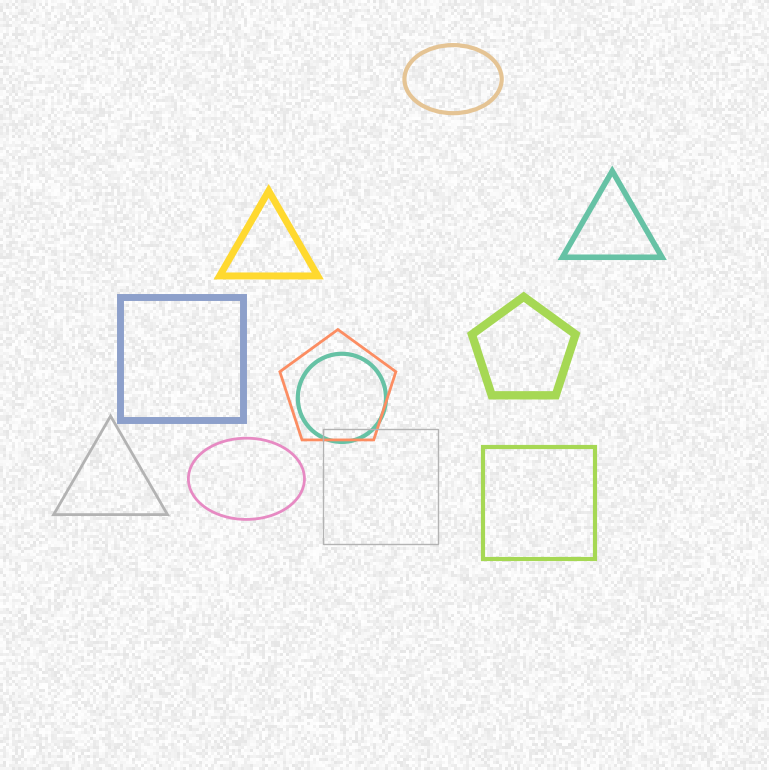[{"shape": "circle", "thickness": 1.5, "radius": 0.29, "center": [0.444, 0.483]}, {"shape": "triangle", "thickness": 2, "radius": 0.37, "center": [0.795, 0.703]}, {"shape": "pentagon", "thickness": 1, "radius": 0.4, "center": [0.439, 0.493]}, {"shape": "square", "thickness": 2.5, "radius": 0.4, "center": [0.236, 0.534]}, {"shape": "oval", "thickness": 1, "radius": 0.38, "center": [0.32, 0.378]}, {"shape": "pentagon", "thickness": 3, "radius": 0.35, "center": [0.68, 0.544]}, {"shape": "square", "thickness": 1.5, "radius": 0.36, "center": [0.7, 0.347]}, {"shape": "triangle", "thickness": 2.5, "radius": 0.37, "center": [0.349, 0.678]}, {"shape": "oval", "thickness": 1.5, "radius": 0.32, "center": [0.588, 0.897]}, {"shape": "triangle", "thickness": 1, "radius": 0.43, "center": [0.144, 0.374]}, {"shape": "square", "thickness": 0.5, "radius": 0.37, "center": [0.494, 0.368]}]